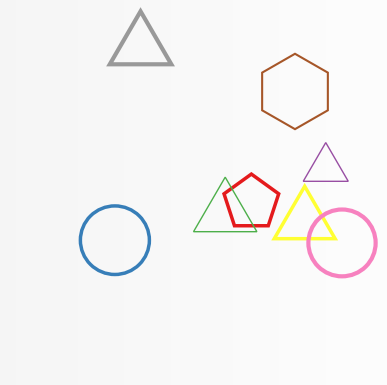[{"shape": "pentagon", "thickness": 2.5, "radius": 0.37, "center": [0.649, 0.474]}, {"shape": "circle", "thickness": 2.5, "radius": 0.45, "center": [0.296, 0.376]}, {"shape": "triangle", "thickness": 1, "radius": 0.47, "center": [0.581, 0.445]}, {"shape": "triangle", "thickness": 1, "radius": 0.34, "center": [0.841, 0.563]}, {"shape": "triangle", "thickness": 2.5, "radius": 0.45, "center": [0.786, 0.425]}, {"shape": "hexagon", "thickness": 1.5, "radius": 0.49, "center": [0.761, 0.762]}, {"shape": "circle", "thickness": 3, "radius": 0.43, "center": [0.883, 0.369]}, {"shape": "triangle", "thickness": 3, "radius": 0.46, "center": [0.363, 0.879]}]